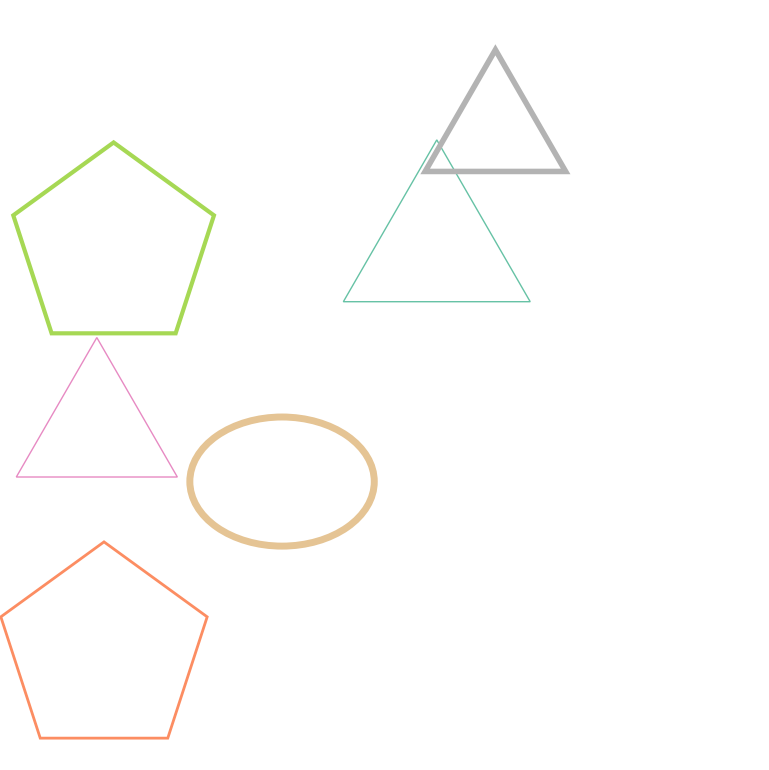[{"shape": "triangle", "thickness": 0.5, "radius": 0.7, "center": [0.567, 0.678]}, {"shape": "pentagon", "thickness": 1, "radius": 0.7, "center": [0.135, 0.155]}, {"shape": "triangle", "thickness": 0.5, "radius": 0.6, "center": [0.126, 0.441]}, {"shape": "pentagon", "thickness": 1.5, "radius": 0.69, "center": [0.148, 0.678]}, {"shape": "oval", "thickness": 2.5, "radius": 0.6, "center": [0.366, 0.375]}, {"shape": "triangle", "thickness": 2, "radius": 0.53, "center": [0.643, 0.83]}]